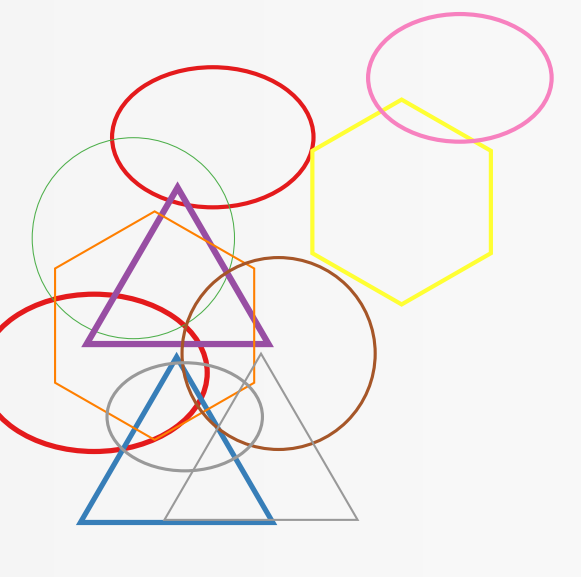[{"shape": "oval", "thickness": 2, "radius": 0.87, "center": [0.366, 0.761]}, {"shape": "oval", "thickness": 2.5, "radius": 0.97, "center": [0.162, 0.354]}, {"shape": "triangle", "thickness": 2.5, "radius": 0.96, "center": [0.304, 0.19]}, {"shape": "circle", "thickness": 0.5, "radius": 0.87, "center": [0.229, 0.587]}, {"shape": "triangle", "thickness": 3, "radius": 0.9, "center": [0.305, 0.494]}, {"shape": "hexagon", "thickness": 1, "radius": 0.99, "center": [0.266, 0.435]}, {"shape": "hexagon", "thickness": 2, "radius": 0.89, "center": [0.691, 0.649]}, {"shape": "circle", "thickness": 1.5, "radius": 0.83, "center": [0.479, 0.387]}, {"shape": "oval", "thickness": 2, "radius": 0.79, "center": [0.791, 0.864]}, {"shape": "oval", "thickness": 1.5, "radius": 0.67, "center": [0.318, 0.277]}, {"shape": "triangle", "thickness": 1, "radius": 0.96, "center": [0.449, 0.195]}]